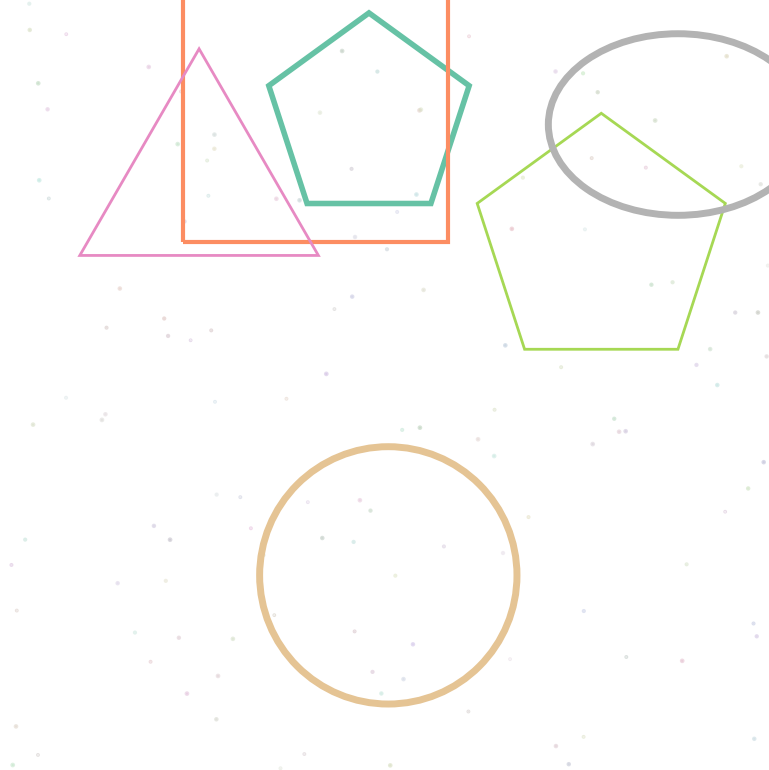[{"shape": "pentagon", "thickness": 2, "radius": 0.68, "center": [0.479, 0.846]}, {"shape": "square", "thickness": 1.5, "radius": 0.86, "center": [0.409, 0.857]}, {"shape": "triangle", "thickness": 1, "radius": 0.89, "center": [0.259, 0.758]}, {"shape": "pentagon", "thickness": 1, "radius": 0.85, "center": [0.781, 0.683]}, {"shape": "circle", "thickness": 2.5, "radius": 0.84, "center": [0.504, 0.253]}, {"shape": "oval", "thickness": 2.5, "radius": 0.84, "center": [0.881, 0.838]}]